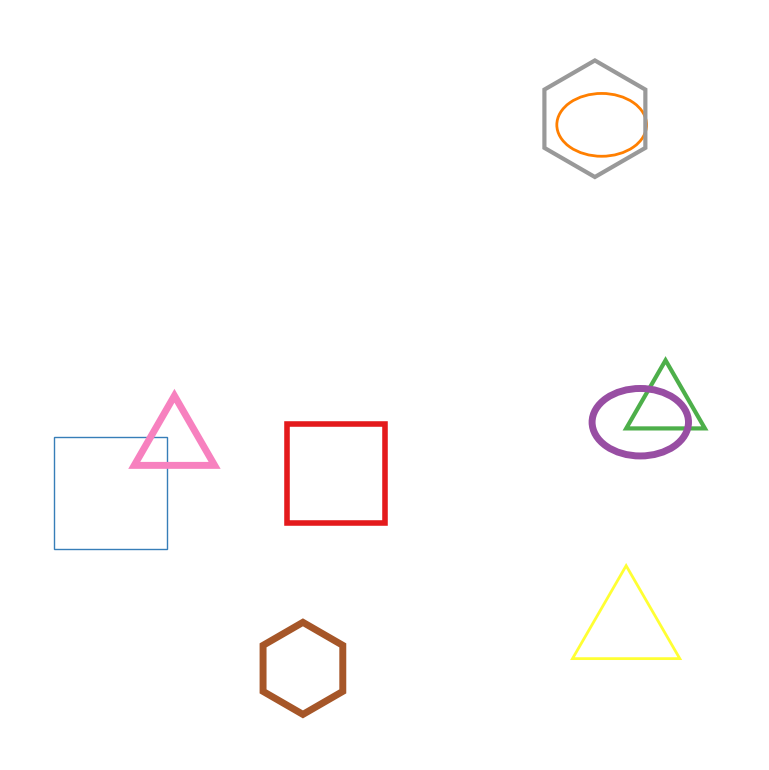[{"shape": "square", "thickness": 2, "radius": 0.32, "center": [0.436, 0.385]}, {"shape": "square", "thickness": 0.5, "radius": 0.37, "center": [0.144, 0.36]}, {"shape": "triangle", "thickness": 1.5, "radius": 0.29, "center": [0.864, 0.473]}, {"shape": "oval", "thickness": 2.5, "radius": 0.31, "center": [0.832, 0.452]}, {"shape": "oval", "thickness": 1, "radius": 0.29, "center": [0.781, 0.838]}, {"shape": "triangle", "thickness": 1, "radius": 0.4, "center": [0.813, 0.185]}, {"shape": "hexagon", "thickness": 2.5, "radius": 0.3, "center": [0.393, 0.132]}, {"shape": "triangle", "thickness": 2.5, "radius": 0.3, "center": [0.227, 0.426]}, {"shape": "hexagon", "thickness": 1.5, "radius": 0.38, "center": [0.773, 0.846]}]